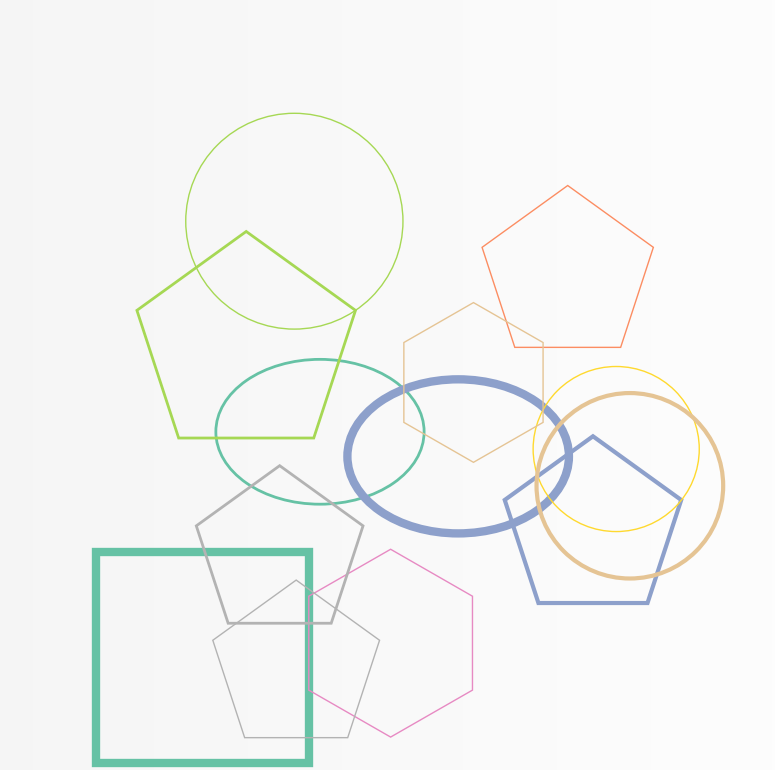[{"shape": "oval", "thickness": 1, "radius": 0.67, "center": [0.413, 0.439]}, {"shape": "square", "thickness": 3, "radius": 0.69, "center": [0.261, 0.146]}, {"shape": "pentagon", "thickness": 0.5, "radius": 0.58, "center": [0.733, 0.643]}, {"shape": "oval", "thickness": 3, "radius": 0.71, "center": [0.591, 0.407]}, {"shape": "pentagon", "thickness": 1.5, "radius": 0.6, "center": [0.765, 0.314]}, {"shape": "hexagon", "thickness": 0.5, "radius": 0.61, "center": [0.504, 0.165]}, {"shape": "circle", "thickness": 0.5, "radius": 0.7, "center": [0.38, 0.713]}, {"shape": "pentagon", "thickness": 1, "radius": 0.74, "center": [0.318, 0.551]}, {"shape": "circle", "thickness": 0.5, "radius": 0.54, "center": [0.795, 0.417]}, {"shape": "circle", "thickness": 1.5, "radius": 0.6, "center": [0.813, 0.369]}, {"shape": "hexagon", "thickness": 0.5, "radius": 0.52, "center": [0.611, 0.503]}, {"shape": "pentagon", "thickness": 0.5, "radius": 0.57, "center": [0.382, 0.134]}, {"shape": "pentagon", "thickness": 1, "radius": 0.57, "center": [0.361, 0.282]}]